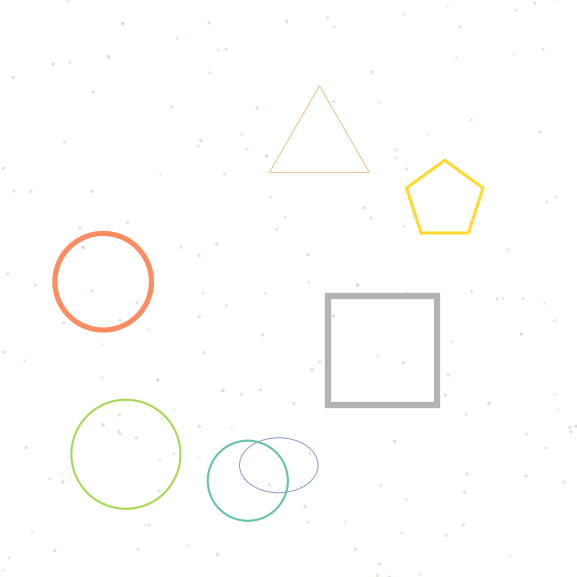[{"shape": "circle", "thickness": 1, "radius": 0.35, "center": [0.429, 0.167]}, {"shape": "circle", "thickness": 2.5, "radius": 0.42, "center": [0.179, 0.511]}, {"shape": "oval", "thickness": 0.5, "radius": 0.34, "center": [0.483, 0.194]}, {"shape": "circle", "thickness": 1, "radius": 0.47, "center": [0.218, 0.213]}, {"shape": "pentagon", "thickness": 1.5, "radius": 0.35, "center": [0.77, 0.652]}, {"shape": "triangle", "thickness": 0.5, "radius": 0.5, "center": [0.553, 0.751]}, {"shape": "square", "thickness": 3, "radius": 0.47, "center": [0.662, 0.393]}]